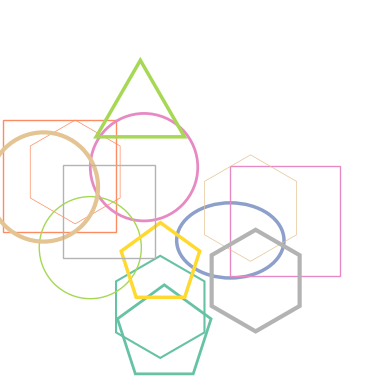[{"shape": "pentagon", "thickness": 2, "radius": 0.64, "center": [0.427, 0.132]}, {"shape": "hexagon", "thickness": 1.5, "radius": 0.66, "center": [0.416, 0.203]}, {"shape": "square", "thickness": 1, "radius": 0.73, "center": [0.155, 0.542]}, {"shape": "hexagon", "thickness": 0.5, "radius": 0.67, "center": [0.195, 0.553]}, {"shape": "oval", "thickness": 2.5, "radius": 0.7, "center": [0.598, 0.376]}, {"shape": "circle", "thickness": 2, "radius": 0.7, "center": [0.374, 0.566]}, {"shape": "square", "thickness": 1, "radius": 0.72, "center": [0.74, 0.426]}, {"shape": "triangle", "thickness": 2.5, "radius": 0.66, "center": [0.365, 0.711]}, {"shape": "circle", "thickness": 1, "radius": 0.66, "center": [0.235, 0.357]}, {"shape": "pentagon", "thickness": 2.5, "radius": 0.54, "center": [0.417, 0.315]}, {"shape": "circle", "thickness": 3, "radius": 0.71, "center": [0.113, 0.514]}, {"shape": "hexagon", "thickness": 0.5, "radius": 0.69, "center": [0.651, 0.46]}, {"shape": "square", "thickness": 1, "radius": 0.6, "center": [0.283, 0.45]}, {"shape": "hexagon", "thickness": 3, "radius": 0.66, "center": [0.664, 0.271]}]